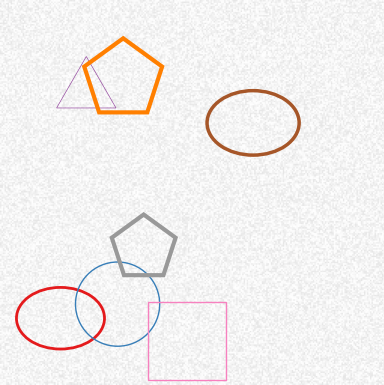[{"shape": "oval", "thickness": 2, "radius": 0.57, "center": [0.157, 0.173]}, {"shape": "circle", "thickness": 1, "radius": 0.55, "center": [0.305, 0.21]}, {"shape": "triangle", "thickness": 0.5, "radius": 0.45, "center": [0.224, 0.764]}, {"shape": "pentagon", "thickness": 3, "radius": 0.53, "center": [0.32, 0.794]}, {"shape": "oval", "thickness": 2.5, "radius": 0.6, "center": [0.657, 0.681]}, {"shape": "square", "thickness": 1, "radius": 0.51, "center": [0.486, 0.115]}, {"shape": "pentagon", "thickness": 3, "radius": 0.44, "center": [0.373, 0.356]}]